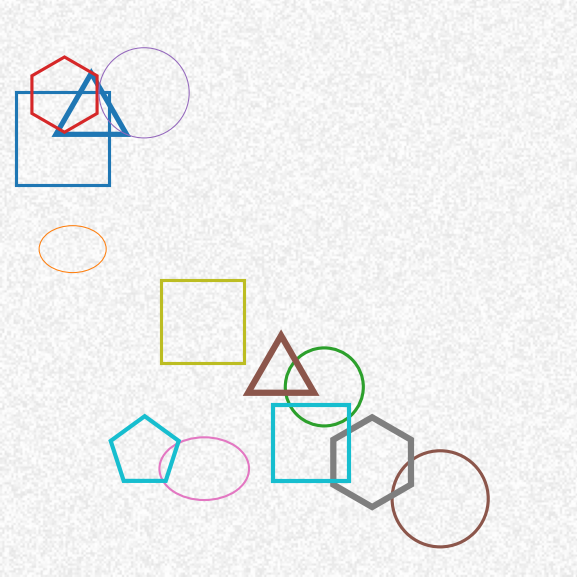[{"shape": "square", "thickness": 1.5, "radius": 0.4, "center": [0.109, 0.76]}, {"shape": "triangle", "thickness": 2.5, "radius": 0.35, "center": [0.158, 0.802]}, {"shape": "oval", "thickness": 0.5, "radius": 0.29, "center": [0.126, 0.568]}, {"shape": "circle", "thickness": 1.5, "radius": 0.34, "center": [0.562, 0.329]}, {"shape": "hexagon", "thickness": 1.5, "radius": 0.33, "center": [0.112, 0.835]}, {"shape": "circle", "thickness": 0.5, "radius": 0.39, "center": [0.249, 0.838]}, {"shape": "triangle", "thickness": 3, "radius": 0.33, "center": [0.487, 0.352]}, {"shape": "circle", "thickness": 1.5, "radius": 0.42, "center": [0.762, 0.135]}, {"shape": "oval", "thickness": 1, "radius": 0.39, "center": [0.354, 0.188]}, {"shape": "hexagon", "thickness": 3, "radius": 0.39, "center": [0.644, 0.199]}, {"shape": "square", "thickness": 1.5, "radius": 0.36, "center": [0.351, 0.442]}, {"shape": "square", "thickness": 2, "radius": 0.33, "center": [0.539, 0.232]}, {"shape": "pentagon", "thickness": 2, "radius": 0.31, "center": [0.251, 0.217]}]